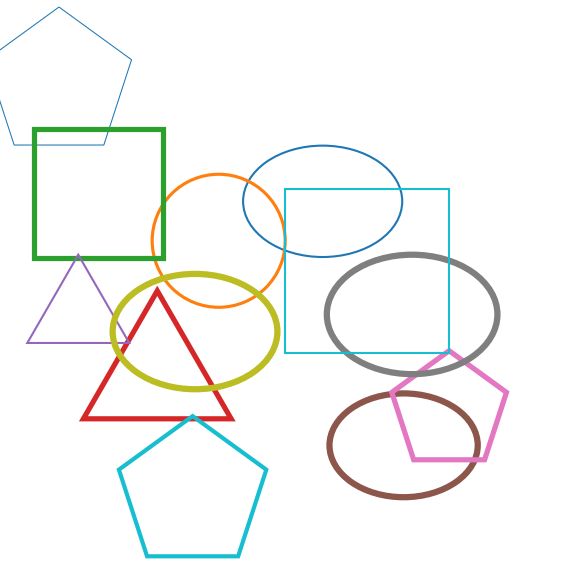[{"shape": "oval", "thickness": 1, "radius": 0.69, "center": [0.559, 0.651]}, {"shape": "pentagon", "thickness": 0.5, "radius": 0.66, "center": [0.102, 0.855]}, {"shape": "circle", "thickness": 1.5, "radius": 0.58, "center": [0.379, 0.582]}, {"shape": "square", "thickness": 2.5, "radius": 0.56, "center": [0.17, 0.663]}, {"shape": "triangle", "thickness": 2.5, "radius": 0.74, "center": [0.272, 0.348]}, {"shape": "triangle", "thickness": 1, "radius": 0.51, "center": [0.136, 0.456]}, {"shape": "oval", "thickness": 3, "radius": 0.64, "center": [0.699, 0.228]}, {"shape": "pentagon", "thickness": 2.5, "radius": 0.52, "center": [0.778, 0.287]}, {"shape": "oval", "thickness": 3, "radius": 0.74, "center": [0.714, 0.455]}, {"shape": "oval", "thickness": 3, "radius": 0.71, "center": [0.338, 0.425]}, {"shape": "pentagon", "thickness": 2, "radius": 0.67, "center": [0.334, 0.144]}, {"shape": "square", "thickness": 1, "radius": 0.71, "center": [0.635, 0.531]}]